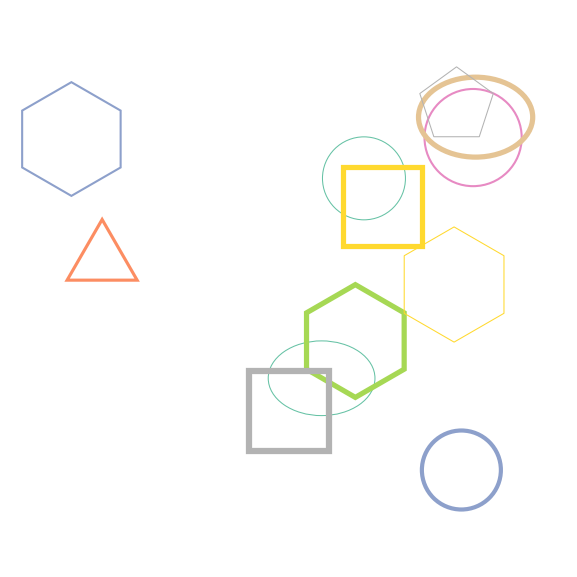[{"shape": "circle", "thickness": 0.5, "radius": 0.36, "center": [0.63, 0.69]}, {"shape": "oval", "thickness": 0.5, "radius": 0.46, "center": [0.557, 0.344]}, {"shape": "triangle", "thickness": 1.5, "radius": 0.35, "center": [0.177, 0.549]}, {"shape": "hexagon", "thickness": 1, "radius": 0.49, "center": [0.124, 0.758]}, {"shape": "circle", "thickness": 2, "radius": 0.34, "center": [0.799, 0.185]}, {"shape": "circle", "thickness": 1, "radius": 0.42, "center": [0.819, 0.761]}, {"shape": "hexagon", "thickness": 2.5, "radius": 0.49, "center": [0.615, 0.409]}, {"shape": "square", "thickness": 2.5, "radius": 0.34, "center": [0.662, 0.641]}, {"shape": "hexagon", "thickness": 0.5, "radius": 0.5, "center": [0.786, 0.506]}, {"shape": "oval", "thickness": 2.5, "radius": 0.49, "center": [0.824, 0.796]}, {"shape": "square", "thickness": 3, "radius": 0.35, "center": [0.5, 0.288]}, {"shape": "pentagon", "thickness": 0.5, "radius": 0.33, "center": [0.791, 0.816]}]